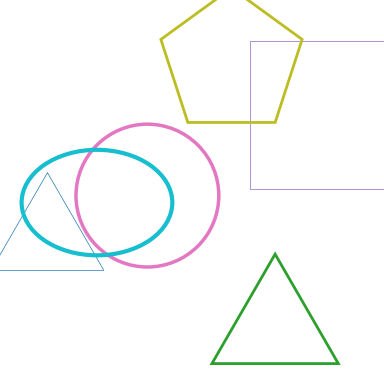[{"shape": "triangle", "thickness": 0.5, "radius": 0.85, "center": [0.123, 0.382]}, {"shape": "triangle", "thickness": 2, "radius": 0.95, "center": [0.715, 0.15]}, {"shape": "square", "thickness": 0.5, "radius": 0.96, "center": [0.841, 0.702]}, {"shape": "circle", "thickness": 2.5, "radius": 0.93, "center": [0.383, 0.492]}, {"shape": "pentagon", "thickness": 2, "radius": 0.96, "center": [0.601, 0.838]}, {"shape": "oval", "thickness": 3, "radius": 0.98, "center": [0.252, 0.474]}]